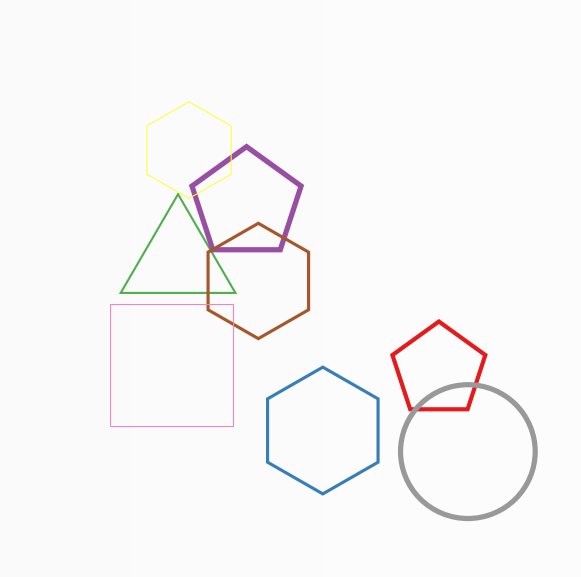[{"shape": "pentagon", "thickness": 2, "radius": 0.42, "center": [0.755, 0.358]}, {"shape": "hexagon", "thickness": 1.5, "radius": 0.55, "center": [0.555, 0.254]}, {"shape": "triangle", "thickness": 1, "radius": 0.57, "center": [0.306, 0.549]}, {"shape": "pentagon", "thickness": 2.5, "radius": 0.49, "center": [0.424, 0.647]}, {"shape": "hexagon", "thickness": 0.5, "radius": 0.42, "center": [0.325, 0.739]}, {"shape": "hexagon", "thickness": 1.5, "radius": 0.5, "center": [0.444, 0.513]}, {"shape": "square", "thickness": 0.5, "radius": 0.53, "center": [0.295, 0.367]}, {"shape": "circle", "thickness": 2.5, "radius": 0.58, "center": [0.805, 0.217]}]